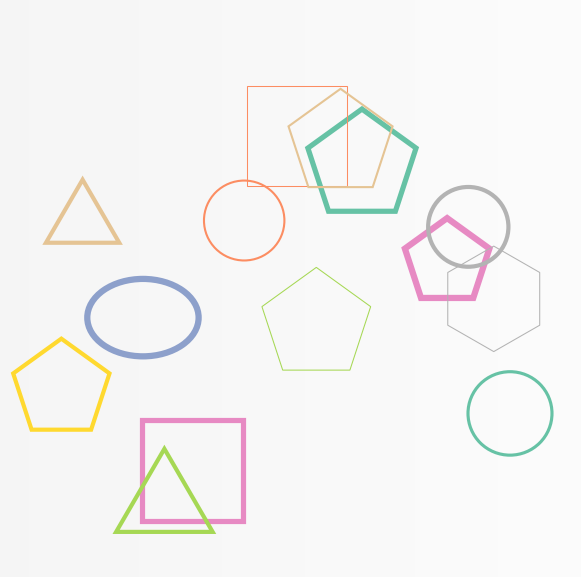[{"shape": "pentagon", "thickness": 2.5, "radius": 0.49, "center": [0.623, 0.712]}, {"shape": "circle", "thickness": 1.5, "radius": 0.36, "center": [0.877, 0.283]}, {"shape": "circle", "thickness": 1, "radius": 0.35, "center": [0.42, 0.617]}, {"shape": "square", "thickness": 0.5, "radius": 0.43, "center": [0.511, 0.763]}, {"shape": "oval", "thickness": 3, "radius": 0.48, "center": [0.246, 0.449]}, {"shape": "square", "thickness": 2.5, "radius": 0.44, "center": [0.331, 0.185]}, {"shape": "pentagon", "thickness": 3, "radius": 0.38, "center": [0.769, 0.545]}, {"shape": "triangle", "thickness": 2, "radius": 0.48, "center": [0.283, 0.126]}, {"shape": "pentagon", "thickness": 0.5, "radius": 0.49, "center": [0.544, 0.438]}, {"shape": "pentagon", "thickness": 2, "radius": 0.44, "center": [0.106, 0.326]}, {"shape": "pentagon", "thickness": 1, "radius": 0.47, "center": [0.586, 0.751]}, {"shape": "triangle", "thickness": 2, "radius": 0.36, "center": [0.142, 0.615]}, {"shape": "hexagon", "thickness": 0.5, "radius": 0.46, "center": [0.849, 0.482]}, {"shape": "circle", "thickness": 2, "radius": 0.35, "center": [0.806, 0.606]}]